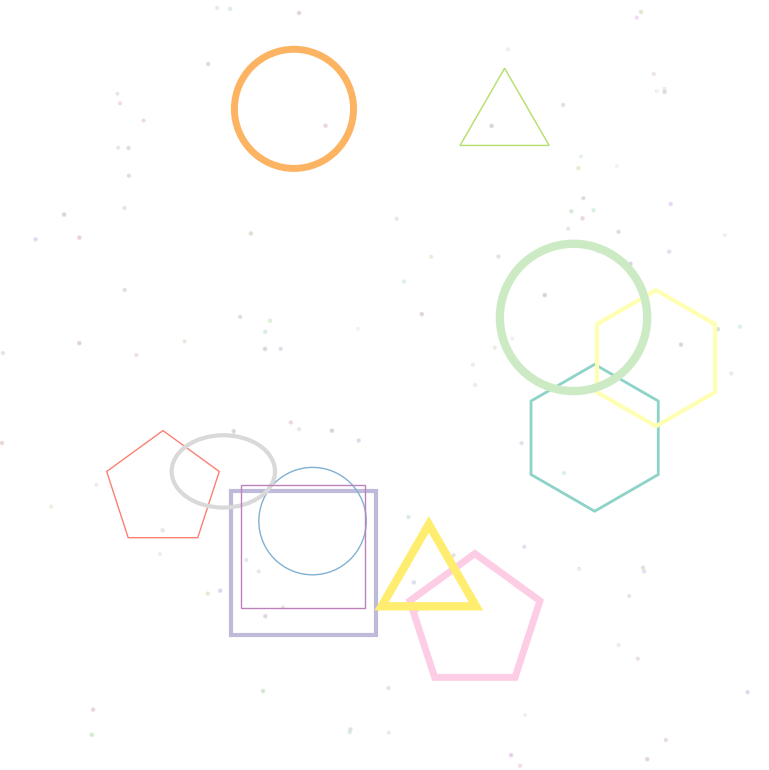[{"shape": "hexagon", "thickness": 1, "radius": 0.48, "center": [0.772, 0.431]}, {"shape": "hexagon", "thickness": 1.5, "radius": 0.44, "center": [0.852, 0.535]}, {"shape": "square", "thickness": 1.5, "radius": 0.47, "center": [0.394, 0.268]}, {"shape": "pentagon", "thickness": 0.5, "radius": 0.38, "center": [0.212, 0.364]}, {"shape": "circle", "thickness": 0.5, "radius": 0.35, "center": [0.406, 0.323]}, {"shape": "circle", "thickness": 2.5, "radius": 0.39, "center": [0.382, 0.859]}, {"shape": "triangle", "thickness": 0.5, "radius": 0.33, "center": [0.655, 0.845]}, {"shape": "pentagon", "thickness": 2.5, "radius": 0.44, "center": [0.617, 0.192]}, {"shape": "oval", "thickness": 1.5, "radius": 0.34, "center": [0.29, 0.388]}, {"shape": "square", "thickness": 0.5, "radius": 0.4, "center": [0.393, 0.29]}, {"shape": "circle", "thickness": 3, "radius": 0.48, "center": [0.745, 0.588]}, {"shape": "triangle", "thickness": 3, "radius": 0.35, "center": [0.557, 0.248]}]